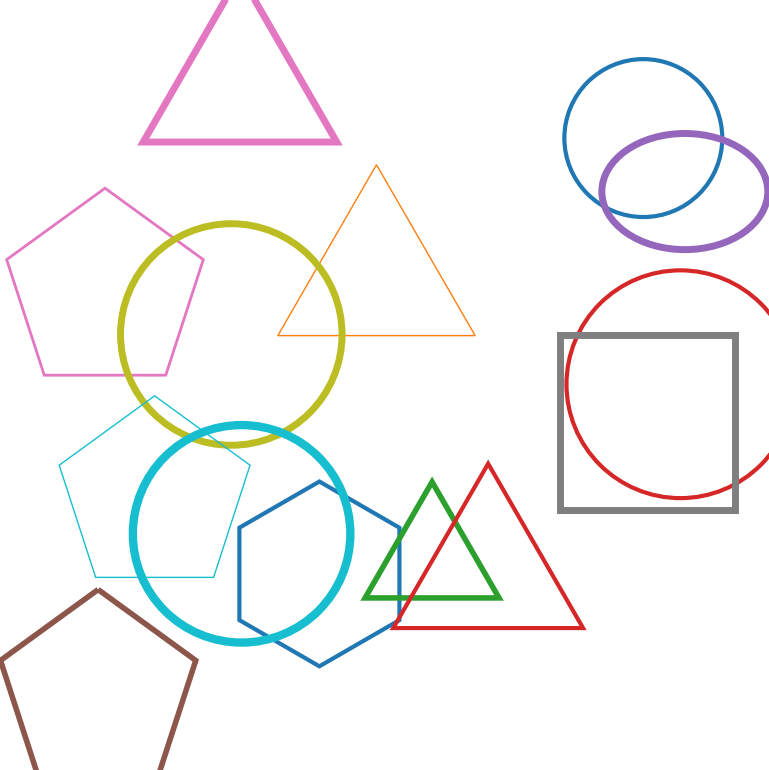[{"shape": "hexagon", "thickness": 1.5, "radius": 0.6, "center": [0.415, 0.255]}, {"shape": "circle", "thickness": 1.5, "radius": 0.51, "center": [0.835, 0.821]}, {"shape": "triangle", "thickness": 0.5, "radius": 0.74, "center": [0.489, 0.638]}, {"shape": "triangle", "thickness": 2, "radius": 0.5, "center": [0.561, 0.274]}, {"shape": "circle", "thickness": 1.5, "radius": 0.74, "center": [0.884, 0.501]}, {"shape": "triangle", "thickness": 1.5, "radius": 0.71, "center": [0.634, 0.255]}, {"shape": "oval", "thickness": 2.5, "radius": 0.54, "center": [0.889, 0.751]}, {"shape": "pentagon", "thickness": 2, "radius": 0.67, "center": [0.127, 0.101]}, {"shape": "triangle", "thickness": 2.5, "radius": 0.73, "center": [0.312, 0.888]}, {"shape": "pentagon", "thickness": 1, "radius": 0.67, "center": [0.136, 0.621]}, {"shape": "square", "thickness": 2.5, "radius": 0.57, "center": [0.841, 0.451]}, {"shape": "circle", "thickness": 2.5, "radius": 0.72, "center": [0.3, 0.566]}, {"shape": "pentagon", "thickness": 0.5, "radius": 0.65, "center": [0.201, 0.356]}, {"shape": "circle", "thickness": 3, "radius": 0.71, "center": [0.314, 0.307]}]